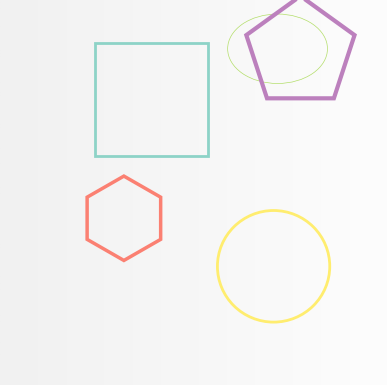[{"shape": "square", "thickness": 2, "radius": 0.73, "center": [0.39, 0.742]}, {"shape": "hexagon", "thickness": 2.5, "radius": 0.55, "center": [0.32, 0.433]}, {"shape": "oval", "thickness": 0.5, "radius": 0.64, "center": [0.716, 0.873]}, {"shape": "pentagon", "thickness": 3, "radius": 0.73, "center": [0.775, 0.863]}, {"shape": "circle", "thickness": 2, "radius": 0.72, "center": [0.706, 0.308]}]